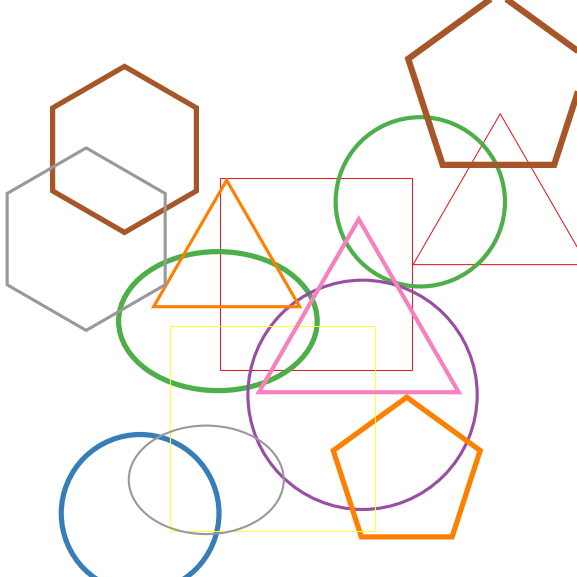[{"shape": "triangle", "thickness": 0.5, "radius": 0.87, "center": [0.866, 0.628]}, {"shape": "square", "thickness": 0.5, "radius": 0.83, "center": [0.547, 0.525]}, {"shape": "circle", "thickness": 2.5, "radius": 0.68, "center": [0.243, 0.11]}, {"shape": "oval", "thickness": 2.5, "radius": 0.86, "center": [0.377, 0.443]}, {"shape": "circle", "thickness": 2, "radius": 0.73, "center": [0.728, 0.65]}, {"shape": "circle", "thickness": 1.5, "radius": 0.99, "center": [0.628, 0.315]}, {"shape": "pentagon", "thickness": 2.5, "radius": 0.67, "center": [0.704, 0.178]}, {"shape": "triangle", "thickness": 1.5, "radius": 0.73, "center": [0.392, 0.541]}, {"shape": "square", "thickness": 0.5, "radius": 0.89, "center": [0.472, 0.257]}, {"shape": "pentagon", "thickness": 3, "radius": 0.82, "center": [0.863, 0.846]}, {"shape": "hexagon", "thickness": 2.5, "radius": 0.72, "center": [0.216, 0.74]}, {"shape": "triangle", "thickness": 2, "radius": 1.0, "center": [0.621, 0.42]}, {"shape": "hexagon", "thickness": 1.5, "radius": 0.79, "center": [0.149, 0.585]}, {"shape": "oval", "thickness": 1, "radius": 0.67, "center": [0.357, 0.168]}]